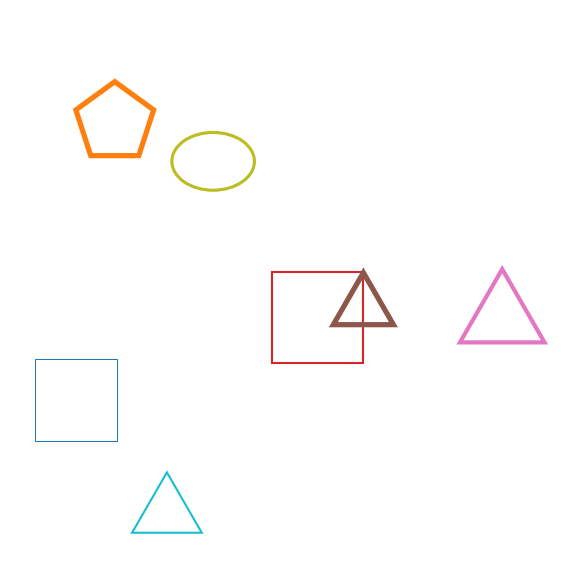[{"shape": "square", "thickness": 0.5, "radius": 0.36, "center": [0.131, 0.306]}, {"shape": "pentagon", "thickness": 2.5, "radius": 0.35, "center": [0.199, 0.787]}, {"shape": "square", "thickness": 1, "radius": 0.39, "center": [0.549, 0.45]}, {"shape": "triangle", "thickness": 2.5, "radius": 0.3, "center": [0.629, 0.467]}, {"shape": "triangle", "thickness": 2, "radius": 0.42, "center": [0.87, 0.448]}, {"shape": "oval", "thickness": 1.5, "radius": 0.36, "center": [0.369, 0.72]}, {"shape": "triangle", "thickness": 1, "radius": 0.35, "center": [0.289, 0.111]}]